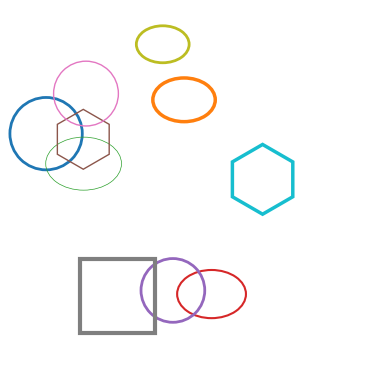[{"shape": "circle", "thickness": 2, "radius": 0.47, "center": [0.12, 0.653]}, {"shape": "oval", "thickness": 2.5, "radius": 0.41, "center": [0.478, 0.741]}, {"shape": "oval", "thickness": 0.5, "radius": 0.49, "center": [0.217, 0.575]}, {"shape": "oval", "thickness": 1.5, "radius": 0.45, "center": [0.549, 0.236]}, {"shape": "circle", "thickness": 2, "radius": 0.41, "center": [0.449, 0.246]}, {"shape": "hexagon", "thickness": 1, "radius": 0.39, "center": [0.216, 0.638]}, {"shape": "circle", "thickness": 1, "radius": 0.42, "center": [0.223, 0.757]}, {"shape": "square", "thickness": 3, "radius": 0.48, "center": [0.305, 0.231]}, {"shape": "oval", "thickness": 2, "radius": 0.34, "center": [0.423, 0.885]}, {"shape": "hexagon", "thickness": 2.5, "radius": 0.45, "center": [0.682, 0.534]}]